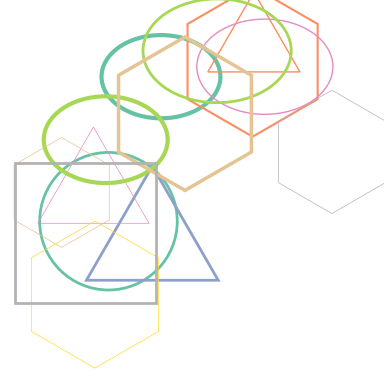[{"shape": "circle", "thickness": 2, "radius": 0.89, "center": [0.282, 0.425]}, {"shape": "oval", "thickness": 3, "radius": 0.77, "center": [0.418, 0.801]}, {"shape": "hexagon", "thickness": 1.5, "radius": 0.98, "center": [0.656, 0.84]}, {"shape": "triangle", "thickness": 1, "radius": 0.69, "center": [0.659, 0.882]}, {"shape": "triangle", "thickness": 2, "radius": 0.99, "center": [0.396, 0.371]}, {"shape": "triangle", "thickness": 0.5, "radius": 0.83, "center": [0.243, 0.503]}, {"shape": "oval", "thickness": 1, "radius": 0.88, "center": [0.688, 0.827]}, {"shape": "oval", "thickness": 3, "radius": 0.8, "center": [0.275, 0.637]}, {"shape": "oval", "thickness": 2, "radius": 0.96, "center": [0.564, 0.868]}, {"shape": "hexagon", "thickness": 0.5, "radius": 0.95, "center": [0.247, 0.235]}, {"shape": "hexagon", "thickness": 2.5, "radius": 1.0, "center": [0.48, 0.705]}, {"shape": "hexagon", "thickness": 0.5, "radius": 0.71, "center": [0.16, 0.5]}, {"shape": "square", "thickness": 2, "radius": 0.91, "center": [0.222, 0.395]}, {"shape": "hexagon", "thickness": 0.5, "radius": 0.8, "center": [0.862, 0.606]}]